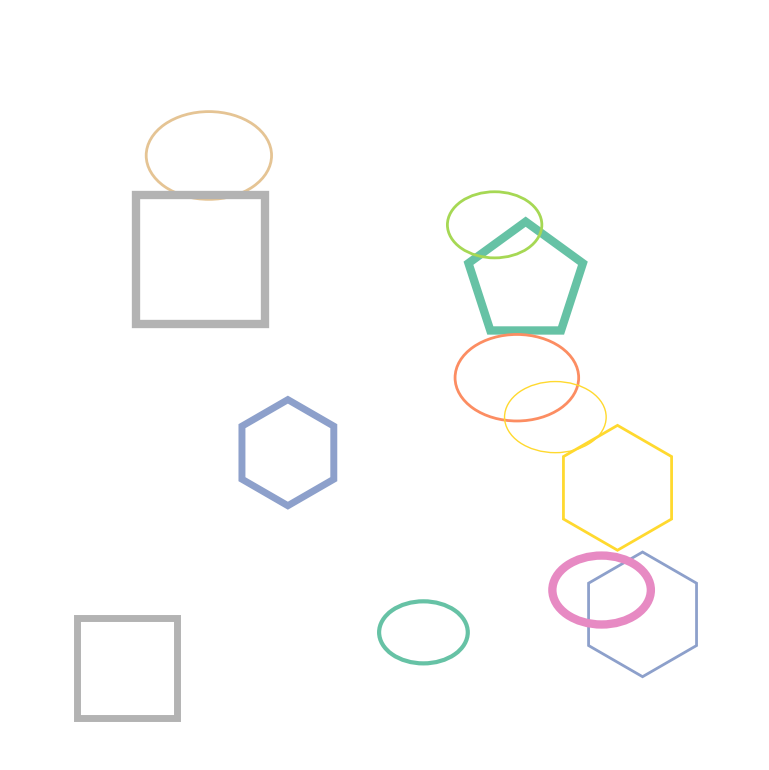[{"shape": "pentagon", "thickness": 3, "radius": 0.39, "center": [0.683, 0.634]}, {"shape": "oval", "thickness": 1.5, "radius": 0.29, "center": [0.55, 0.179]}, {"shape": "oval", "thickness": 1, "radius": 0.4, "center": [0.671, 0.509]}, {"shape": "hexagon", "thickness": 2.5, "radius": 0.34, "center": [0.374, 0.412]}, {"shape": "hexagon", "thickness": 1, "radius": 0.4, "center": [0.834, 0.202]}, {"shape": "oval", "thickness": 3, "radius": 0.32, "center": [0.781, 0.234]}, {"shape": "oval", "thickness": 1, "radius": 0.31, "center": [0.642, 0.708]}, {"shape": "oval", "thickness": 0.5, "radius": 0.33, "center": [0.721, 0.458]}, {"shape": "hexagon", "thickness": 1, "radius": 0.41, "center": [0.802, 0.366]}, {"shape": "oval", "thickness": 1, "radius": 0.41, "center": [0.271, 0.798]}, {"shape": "square", "thickness": 3, "radius": 0.42, "center": [0.261, 0.663]}, {"shape": "square", "thickness": 2.5, "radius": 0.33, "center": [0.165, 0.132]}]